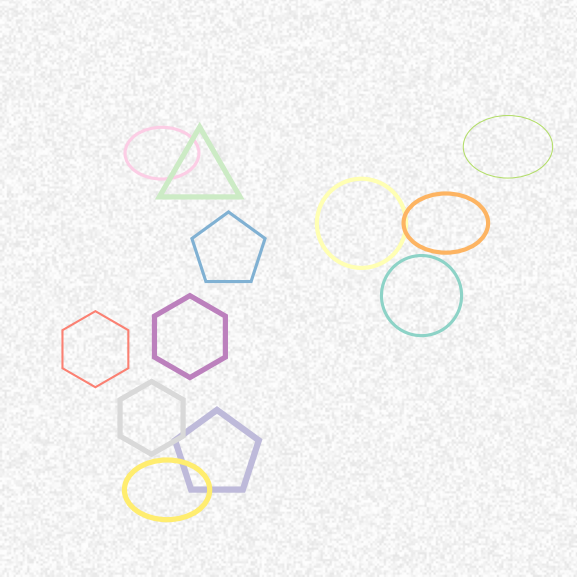[{"shape": "circle", "thickness": 1.5, "radius": 0.35, "center": [0.73, 0.487]}, {"shape": "circle", "thickness": 2, "radius": 0.39, "center": [0.626, 0.612]}, {"shape": "pentagon", "thickness": 3, "radius": 0.38, "center": [0.376, 0.213]}, {"shape": "hexagon", "thickness": 1, "radius": 0.33, "center": [0.165, 0.394]}, {"shape": "pentagon", "thickness": 1.5, "radius": 0.33, "center": [0.396, 0.566]}, {"shape": "oval", "thickness": 2, "radius": 0.37, "center": [0.772, 0.613]}, {"shape": "oval", "thickness": 0.5, "radius": 0.39, "center": [0.88, 0.745]}, {"shape": "oval", "thickness": 1.5, "radius": 0.32, "center": [0.28, 0.734]}, {"shape": "hexagon", "thickness": 2.5, "radius": 0.32, "center": [0.262, 0.276]}, {"shape": "hexagon", "thickness": 2.5, "radius": 0.35, "center": [0.329, 0.416]}, {"shape": "triangle", "thickness": 2.5, "radius": 0.4, "center": [0.346, 0.699]}, {"shape": "oval", "thickness": 2.5, "radius": 0.37, "center": [0.289, 0.151]}]